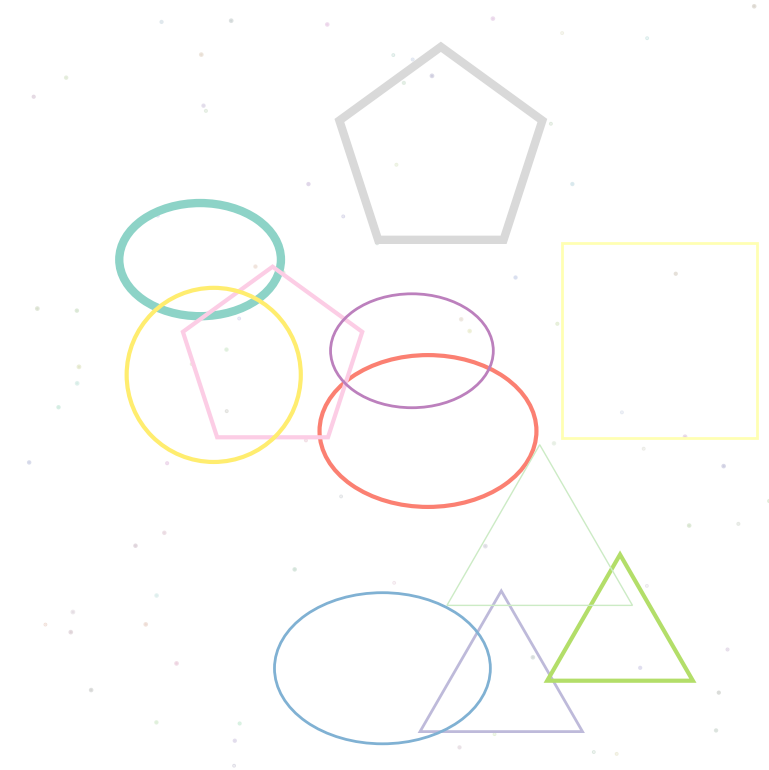[{"shape": "oval", "thickness": 3, "radius": 0.52, "center": [0.26, 0.663]}, {"shape": "square", "thickness": 1, "radius": 0.63, "center": [0.857, 0.557]}, {"shape": "triangle", "thickness": 1, "radius": 0.61, "center": [0.651, 0.111]}, {"shape": "oval", "thickness": 1.5, "radius": 0.7, "center": [0.556, 0.44]}, {"shape": "oval", "thickness": 1, "radius": 0.7, "center": [0.497, 0.132]}, {"shape": "triangle", "thickness": 1.5, "radius": 0.55, "center": [0.805, 0.171]}, {"shape": "pentagon", "thickness": 1.5, "radius": 0.61, "center": [0.354, 0.531]}, {"shape": "pentagon", "thickness": 3, "radius": 0.69, "center": [0.573, 0.801]}, {"shape": "oval", "thickness": 1, "radius": 0.53, "center": [0.535, 0.544]}, {"shape": "triangle", "thickness": 0.5, "radius": 0.7, "center": [0.701, 0.283]}, {"shape": "circle", "thickness": 1.5, "radius": 0.57, "center": [0.278, 0.513]}]